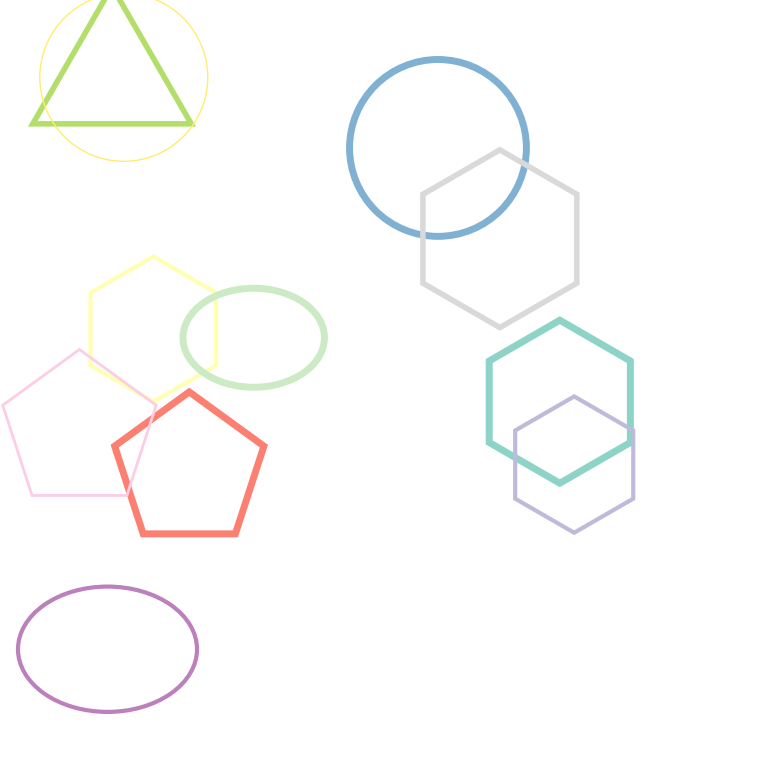[{"shape": "hexagon", "thickness": 2.5, "radius": 0.53, "center": [0.727, 0.478]}, {"shape": "hexagon", "thickness": 1.5, "radius": 0.47, "center": [0.199, 0.573]}, {"shape": "hexagon", "thickness": 1.5, "radius": 0.44, "center": [0.746, 0.397]}, {"shape": "pentagon", "thickness": 2.5, "radius": 0.51, "center": [0.246, 0.389]}, {"shape": "circle", "thickness": 2.5, "radius": 0.57, "center": [0.569, 0.808]}, {"shape": "triangle", "thickness": 2, "radius": 0.59, "center": [0.145, 0.899]}, {"shape": "pentagon", "thickness": 1, "radius": 0.52, "center": [0.103, 0.441]}, {"shape": "hexagon", "thickness": 2, "radius": 0.58, "center": [0.649, 0.69]}, {"shape": "oval", "thickness": 1.5, "radius": 0.58, "center": [0.14, 0.157]}, {"shape": "oval", "thickness": 2.5, "radius": 0.46, "center": [0.329, 0.561]}, {"shape": "circle", "thickness": 0.5, "radius": 0.55, "center": [0.161, 0.9]}]